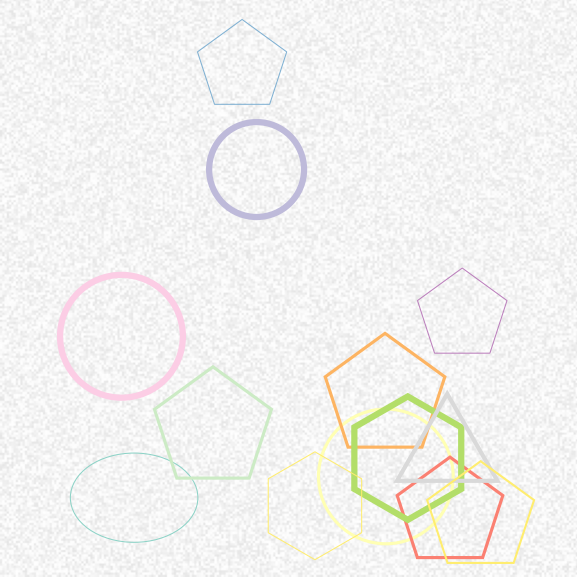[{"shape": "oval", "thickness": 0.5, "radius": 0.55, "center": [0.232, 0.137]}, {"shape": "circle", "thickness": 1.5, "radius": 0.58, "center": [0.668, 0.174]}, {"shape": "circle", "thickness": 3, "radius": 0.41, "center": [0.444, 0.706]}, {"shape": "pentagon", "thickness": 1.5, "radius": 0.48, "center": [0.779, 0.111]}, {"shape": "pentagon", "thickness": 0.5, "radius": 0.41, "center": [0.419, 0.884]}, {"shape": "pentagon", "thickness": 1.5, "radius": 0.54, "center": [0.667, 0.313]}, {"shape": "hexagon", "thickness": 3, "radius": 0.53, "center": [0.706, 0.206]}, {"shape": "circle", "thickness": 3, "radius": 0.53, "center": [0.21, 0.417]}, {"shape": "triangle", "thickness": 2, "radius": 0.5, "center": [0.774, 0.217]}, {"shape": "pentagon", "thickness": 0.5, "radius": 0.41, "center": [0.8, 0.453]}, {"shape": "pentagon", "thickness": 1.5, "radius": 0.53, "center": [0.369, 0.257]}, {"shape": "pentagon", "thickness": 1, "radius": 0.49, "center": [0.832, 0.103]}, {"shape": "hexagon", "thickness": 0.5, "radius": 0.47, "center": [0.545, 0.123]}]